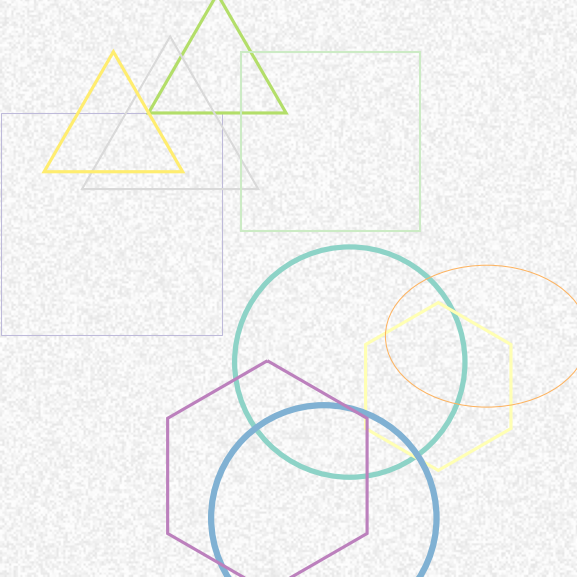[{"shape": "circle", "thickness": 2.5, "radius": 1.0, "center": [0.606, 0.372]}, {"shape": "hexagon", "thickness": 1.5, "radius": 0.73, "center": [0.759, 0.33]}, {"shape": "square", "thickness": 0.5, "radius": 0.96, "center": [0.194, 0.611]}, {"shape": "circle", "thickness": 3, "radius": 0.98, "center": [0.561, 0.102]}, {"shape": "oval", "thickness": 0.5, "radius": 0.88, "center": [0.843, 0.417]}, {"shape": "triangle", "thickness": 1.5, "radius": 0.69, "center": [0.376, 0.872]}, {"shape": "triangle", "thickness": 1, "radius": 0.88, "center": [0.295, 0.76]}, {"shape": "hexagon", "thickness": 1.5, "radius": 1.0, "center": [0.463, 0.175]}, {"shape": "square", "thickness": 1, "radius": 0.77, "center": [0.572, 0.754]}, {"shape": "triangle", "thickness": 1.5, "radius": 0.69, "center": [0.196, 0.771]}]